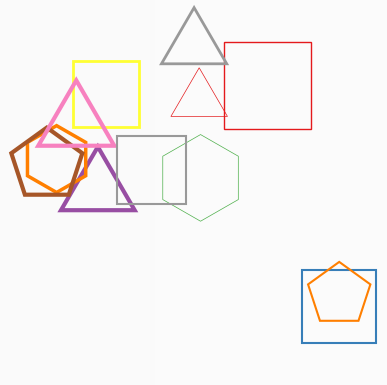[{"shape": "triangle", "thickness": 0.5, "radius": 0.42, "center": [0.514, 0.74]}, {"shape": "square", "thickness": 1, "radius": 0.56, "center": [0.69, 0.777]}, {"shape": "square", "thickness": 1.5, "radius": 0.48, "center": [0.874, 0.205]}, {"shape": "hexagon", "thickness": 0.5, "radius": 0.56, "center": [0.518, 0.538]}, {"shape": "triangle", "thickness": 3, "radius": 0.55, "center": [0.253, 0.509]}, {"shape": "hexagon", "thickness": 2.5, "radius": 0.43, "center": [0.146, 0.587]}, {"shape": "pentagon", "thickness": 1.5, "radius": 0.42, "center": [0.875, 0.235]}, {"shape": "square", "thickness": 2, "radius": 0.43, "center": [0.275, 0.756]}, {"shape": "pentagon", "thickness": 3, "radius": 0.48, "center": [0.121, 0.572]}, {"shape": "triangle", "thickness": 3, "radius": 0.57, "center": [0.197, 0.678]}, {"shape": "triangle", "thickness": 2, "radius": 0.49, "center": [0.501, 0.883]}, {"shape": "square", "thickness": 1.5, "radius": 0.45, "center": [0.392, 0.559]}]